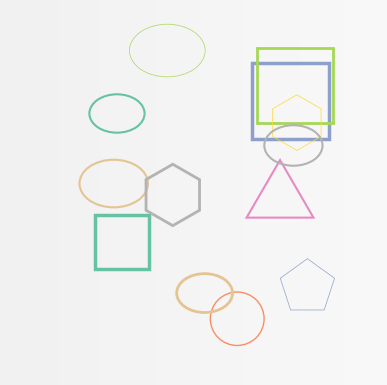[{"shape": "oval", "thickness": 1.5, "radius": 0.36, "center": [0.302, 0.705]}, {"shape": "square", "thickness": 2.5, "radius": 0.35, "center": [0.315, 0.371]}, {"shape": "circle", "thickness": 1, "radius": 0.35, "center": [0.612, 0.172]}, {"shape": "square", "thickness": 2.5, "radius": 0.5, "center": [0.75, 0.738]}, {"shape": "pentagon", "thickness": 0.5, "radius": 0.37, "center": [0.793, 0.254]}, {"shape": "triangle", "thickness": 1.5, "radius": 0.5, "center": [0.723, 0.485]}, {"shape": "oval", "thickness": 0.5, "radius": 0.49, "center": [0.432, 0.869]}, {"shape": "square", "thickness": 2, "radius": 0.49, "center": [0.761, 0.778]}, {"shape": "hexagon", "thickness": 0.5, "radius": 0.36, "center": [0.766, 0.682]}, {"shape": "oval", "thickness": 1.5, "radius": 0.44, "center": [0.293, 0.523]}, {"shape": "oval", "thickness": 2, "radius": 0.36, "center": [0.528, 0.239]}, {"shape": "oval", "thickness": 1.5, "radius": 0.38, "center": [0.757, 0.622]}, {"shape": "hexagon", "thickness": 2, "radius": 0.4, "center": [0.446, 0.494]}]